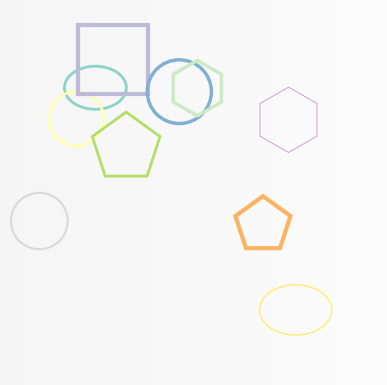[{"shape": "oval", "thickness": 2, "radius": 0.4, "center": [0.246, 0.772]}, {"shape": "circle", "thickness": 2, "radius": 0.35, "center": [0.197, 0.692]}, {"shape": "square", "thickness": 3, "radius": 0.45, "center": [0.291, 0.846]}, {"shape": "circle", "thickness": 2.5, "radius": 0.41, "center": [0.463, 0.762]}, {"shape": "pentagon", "thickness": 3, "radius": 0.37, "center": [0.679, 0.416]}, {"shape": "pentagon", "thickness": 2, "radius": 0.46, "center": [0.326, 0.617]}, {"shape": "circle", "thickness": 1.5, "radius": 0.37, "center": [0.101, 0.426]}, {"shape": "hexagon", "thickness": 0.5, "radius": 0.42, "center": [0.745, 0.689]}, {"shape": "hexagon", "thickness": 2.5, "radius": 0.36, "center": [0.509, 0.771]}, {"shape": "oval", "thickness": 1, "radius": 0.47, "center": [0.763, 0.195]}]